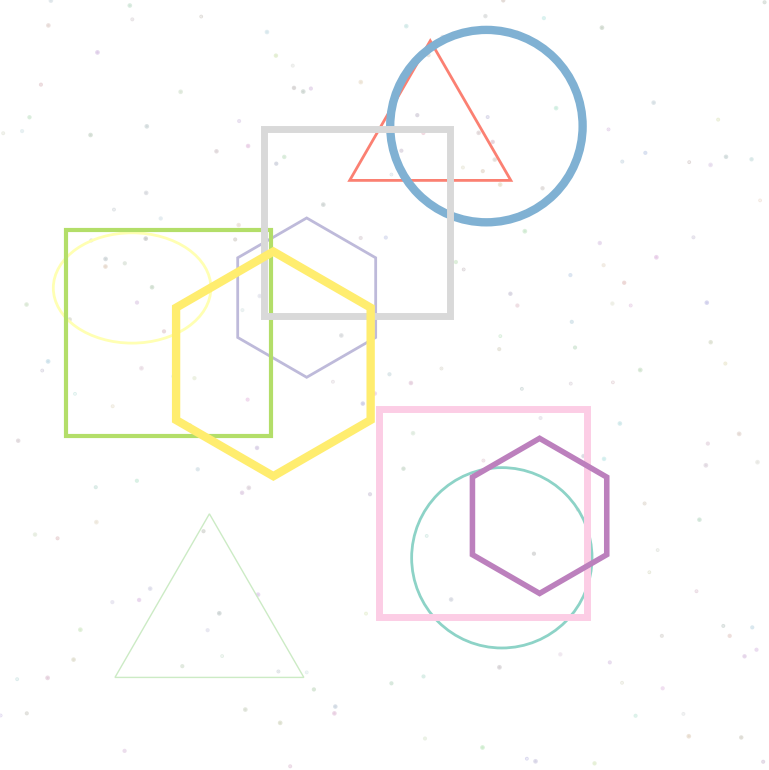[{"shape": "circle", "thickness": 1, "radius": 0.59, "center": [0.652, 0.276]}, {"shape": "oval", "thickness": 1, "radius": 0.51, "center": [0.172, 0.626]}, {"shape": "hexagon", "thickness": 1, "radius": 0.52, "center": [0.398, 0.613]}, {"shape": "triangle", "thickness": 1, "radius": 0.6, "center": [0.559, 0.826]}, {"shape": "circle", "thickness": 3, "radius": 0.62, "center": [0.632, 0.836]}, {"shape": "square", "thickness": 1.5, "radius": 0.67, "center": [0.219, 0.567]}, {"shape": "square", "thickness": 2.5, "radius": 0.68, "center": [0.627, 0.333]}, {"shape": "square", "thickness": 2.5, "radius": 0.61, "center": [0.464, 0.711]}, {"shape": "hexagon", "thickness": 2, "radius": 0.5, "center": [0.701, 0.33]}, {"shape": "triangle", "thickness": 0.5, "radius": 0.71, "center": [0.272, 0.191]}, {"shape": "hexagon", "thickness": 3, "radius": 0.73, "center": [0.355, 0.527]}]